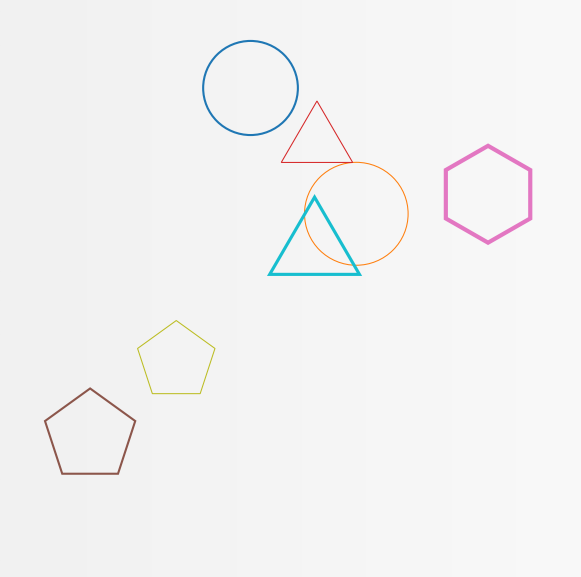[{"shape": "circle", "thickness": 1, "radius": 0.41, "center": [0.431, 0.847]}, {"shape": "circle", "thickness": 0.5, "radius": 0.45, "center": [0.613, 0.629]}, {"shape": "triangle", "thickness": 0.5, "radius": 0.35, "center": [0.545, 0.753]}, {"shape": "pentagon", "thickness": 1, "radius": 0.41, "center": [0.155, 0.245]}, {"shape": "hexagon", "thickness": 2, "radius": 0.42, "center": [0.84, 0.663]}, {"shape": "pentagon", "thickness": 0.5, "radius": 0.35, "center": [0.303, 0.374]}, {"shape": "triangle", "thickness": 1.5, "radius": 0.45, "center": [0.541, 0.569]}]